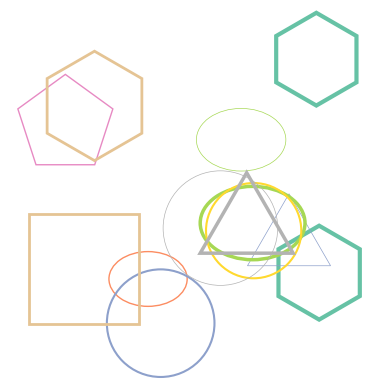[{"shape": "hexagon", "thickness": 3, "radius": 0.61, "center": [0.829, 0.292]}, {"shape": "hexagon", "thickness": 3, "radius": 0.6, "center": [0.822, 0.846]}, {"shape": "oval", "thickness": 1, "radius": 0.51, "center": [0.385, 0.275]}, {"shape": "circle", "thickness": 1.5, "radius": 0.7, "center": [0.417, 0.161]}, {"shape": "triangle", "thickness": 0.5, "radius": 0.62, "center": [0.751, 0.372]}, {"shape": "pentagon", "thickness": 1, "radius": 0.65, "center": [0.17, 0.677]}, {"shape": "oval", "thickness": 0.5, "radius": 0.58, "center": [0.626, 0.637]}, {"shape": "oval", "thickness": 2.5, "radius": 0.68, "center": [0.656, 0.421]}, {"shape": "circle", "thickness": 1.5, "radius": 0.62, "center": [0.659, 0.401]}, {"shape": "hexagon", "thickness": 2, "radius": 0.71, "center": [0.245, 0.725]}, {"shape": "square", "thickness": 2, "radius": 0.72, "center": [0.219, 0.302]}, {"shape": "circle", "thickness": 0.5, "radius": 0.74, "center": [0.573, 0.408]}, {"shape": "triangle", "thickness": 2.5, "radius": 0.7, "center": [0.641, 0.412]}]